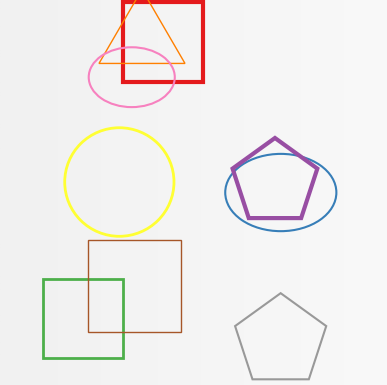[{"shape": "square", "thickness": 3, "radius": 0.52, "center": [0.421, 0.89]}, {"shape": "oval", "thickness": 1.5, "radius": 0.72, "center": [0.725, 0.5]}, {"shape": "square", "thickness": 2, "radius": 0.52, "center": [0.214, 0.172]}, {"shape": "pentagon", "thickness": 3, "radius": 0.58, "center": [0.71, 0.527]}, {"shape": "triangle", "thickness": 1, "radius": 0.64, "center": [0.366, 0.899]}, {"shape": "circle", "thickness": 2, "radius": 0.7, "center": [0.308, 0.527]}, {"shape": "square", "thickness": 1, "radius": 0.6, "center": [0.347, 0.257]}, {"shape": "oval", "thickness": 1.5, "radius": 0.56, "center": [0.34, 0.8]}, {"shape": "pentagon", "thickness": 1.5, "radius": 0.62, "center": [0.724, 0.115]}]